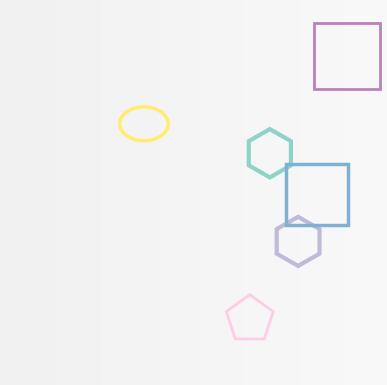[{"shape": "hexagon", "thickness": 3, "radius": 0.31, "center": [0.696, 0.602]}, {"shape": "hexagon", "thickness": 3, "radius": 0.32, "center": [0.769, 0.373]}, {"shape": "square", "thickness": 2.5, "radius": 0.4, "center": [0.818, 0.495]}, {"shape": "pentagon", "thickness": 2, "radius": 0.32, "center": [0.645, 0.171]}, {"shape": "square", "thickness": 2, "radius": 0.43, "center": [0.896, 0.854]}, {"shape": "oval", "thickness": 2.5, "radius": 0.31, "center": [0.371, 0.678]}]